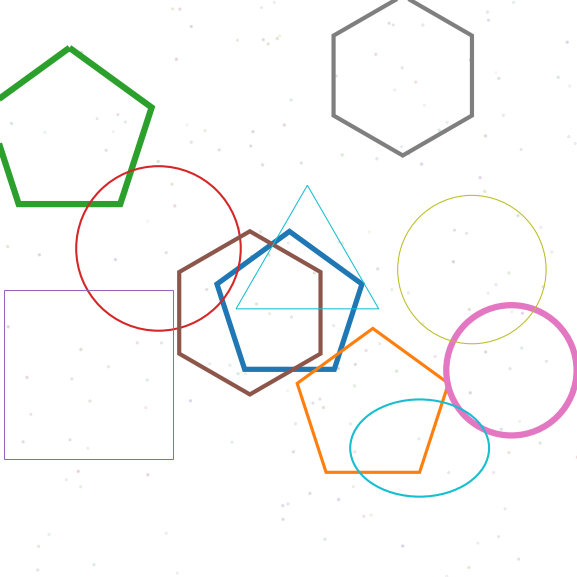[{"shape": "pentagon", "thickness": 2.5, "radius": 0.66, "center": [0.501, 0.466]}, {"shape": "pentagon", "thickness": 1.5, "radius": 0.69, "center": [0.646, 0.293]}, {"shape": "pentagon", "thickness": 3, "radius": 0.75, "center": [0.12, 0.767]}, {"shape": "circle", "thickness": 1, "radius": 0.71, "center": [0.274, 0.569]}, {"shape": "square", "thickness": 0.5, "radius": 0.73, "center": [0.153, 0.351]}, {"shape": "hexagon", "thickness": 2, "radius": 0.71, "center": [0.433, 0.457]}, {"shape": "circle", "thickness": 3, "radius": 0.56, "center": [0.886, 0.358]}, {"shape": "hexagon", "thickness": 2, "radius": 0.69, "center": [0.697, 0.868]}, {"shape": "circle", "thickness": 0.5, "radius": 0.64, "center": [0.817, 0.532]}, {"shape": "triangle", "thickness": 0.5, "radius": 0.71, "center": [0.532, 0.536]}, {"shape": "oval", "thickness": 1, "radius": 0.6, "center": [0.727, 0.223]}]